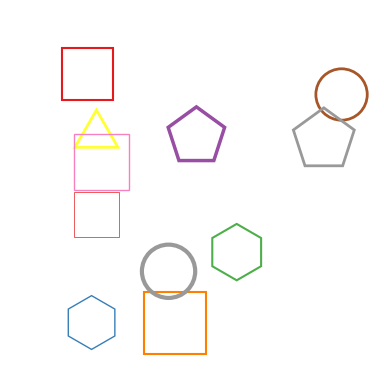[{"shape": "square", "thickness": 1.5, "radius": 0.34, "center": [0.227, 0.807]}, {"shape": "square", "thickness": 0.5, "radius": 0.3, "center": [0.25, 0.443]}, {"shape": "hexagon", "thickness": 1, "radius": 0.35, "center": [0.238, 0.162]}, {"shape": "hexagon", "thickness": 1.5, "radius": 0.37, "center": [0.615, 0.345]}, {"shape": "pentagon", "thickness": 2.5, "radius": 0.39, "center": [0.51, 0.645]}, {"shape": "square", "thickness": 1.5, "radius": 0.4, "center": [0.455, 0.16]}, {"shape": "triangle", "thickness": 2, "radius": 0.32, "center": [0.25, 0.65]}, {"shape": "circle", "thickness": 2, "radius": 0.33, "center": [0.887, 0.755]}, {"shape": "square", "thickness": 1, "radius": 0.36, "center": [0.264, 0.579]}, {"shape": "pentagon", "thickness": 2, "radius": 0.42, "center": [0.841, 0.637]}, {"shape": "circle", "thickness": 3, "radius": 0.35, "center": [0.438, 0.295]}]